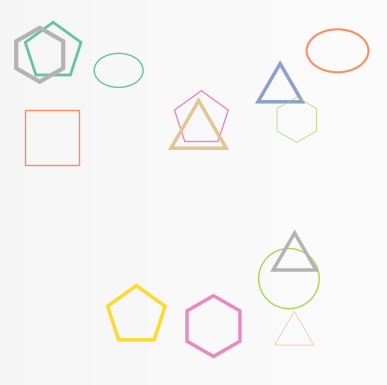[{"shape": "pentagon", "thickness": 2, "radius": 0.38, "center": [0.137, 0.866]}, {"shape": "oval", "thickness": 1, "radius": 0.32, "center": [0.306, 0.817]}, {"shape": "oval", "thickness": 1.5, "radius": 0.4, "center": [0.871, 0.868]}, {"shape": "square", "thickness": 1, "radius": 0.35, "center": [0.135, 0.643]}, {"shape": "triangle", "thickness": 2.5, "radius": 0.33, "center": [0.723, 0.769]}, {"shape": "pentagon", "thickness": 1, "radius": 0.36, "center": [0.52, 0.692]}, {"shape": "hexagon", "thickness": 2.5, "radius": 0.39, "center": [0.551, 0.153]}, {"shape": "hexagon", "thickness": 0.5, "radius": 0.29, "center": [0.766, 0.689]}, {"shape": "circle", "thickness": 1, "radius": 0.39, "center": [0.746, 0.276]}, {"shape": "pentagon", "thickness": 2.5, "radius": 0.39, "center": [0.352, 0.18]}, {"shape": "triangle", "thickness": 2.5, "radius": 0.41, "center": [0.513, 0.656]}, {"shape": "triangle", "thickness": 0.5, "radius": 0.29, "center": [0.759, 0.133]}, {"shape": "triangle", "thickness": 2.5, "radius": 0.32, "center": [0.76, 0.331]}, {"shape": "hexagon", "thickness": 3, "radius": 0.35, "center": [0.103, 0.858]}]